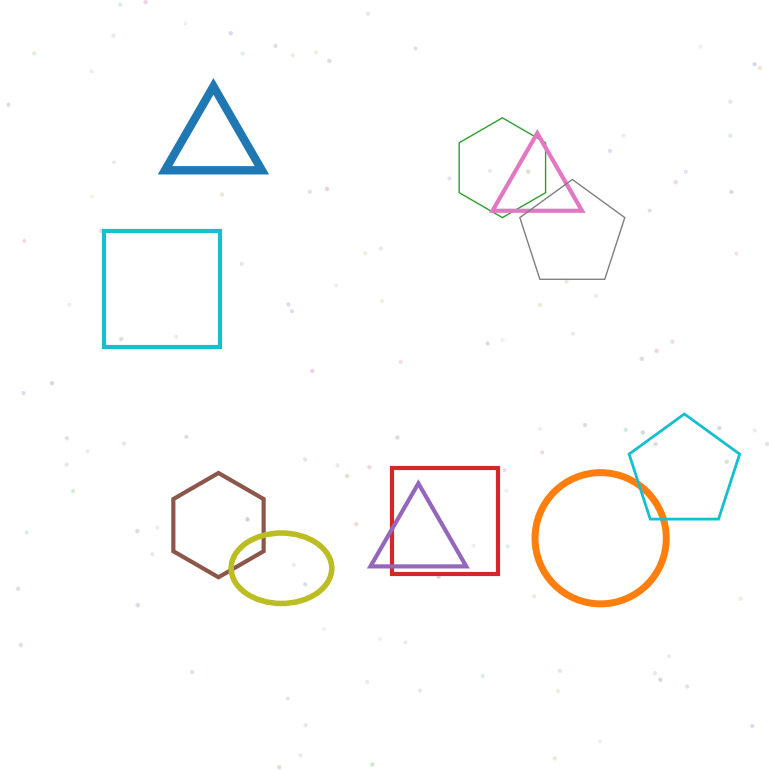[{"shape": "triangle", "thickness": 3, "radius": 0.36, "center": [0.277, 0.815]}, {"shape": "circle", "thickness": 2.5, "radius": 0.43, "center": [0.78, 0.301]}, {"shape": "hexagon", "thickness": 0.5, "radius": 0.32, "center": [0.652, 0.782]}, {"shape": "square", "thickness": 1.5, "radius": 0.35, "center": [0.578, 0.323]}, {"shape": "triangle", "thickness": 1.5, "radius": 0.36, "center": [0.543, 0.3]}, {"shape": "hexagon", "thickness": 1.5, "radius": 0.34, "center": [0.284, 0.318]}, {"shape": "triangle", "thickness": 1.5, "radius": 0.34, "center": [0.698, 0.76]}, {"shape": "pentagon", "thickness": 0.5, "radius": 0.36, "center": [0.743, 0.695]}, {"shape": "oval", "thickness": 2, "radius": 0.33, "center": [0.366, 0.262]}, {"shape": "pentagon", "thickness": 1, "radius": 0.38, "center": [0.889, 0.387]}, {"shape": "square", "thickness": 1.5, "radius": 0.38, "center": [0.211, 0.625]}]